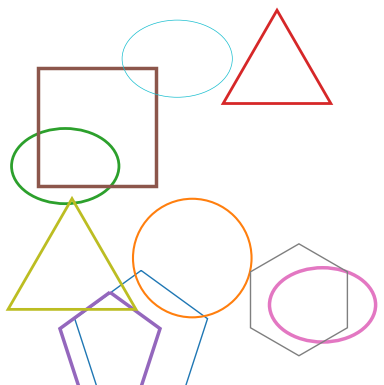[{"shape": "pentagon", "thickness": 1, "radius": 0.91, "center": [0.367, 0.116]}, {"shape": "circle", "thickness": 1.5, "radius": 0.77, "center": [0.499, 0.33]}, {"shape": "oval", "thickness": 2, "radius": 0.7, "center": [0.169, 0.569]}, {"shape": "triangle", "thickness": 2, "radius": 0.81, "center": [0.719, 0.812]}, {"shape": "pentagon", "thickness": 2.5, "radius": 0.68, "center": [0.286, 0.104]}, {"shape": "square", "thickness": 2.5, "radius": 0.77, "center": [0.253, 0.67]}, {"shape": "oval", "thickness": 2.5, "radius": 0.69, "center": [0.838, 0.208]}, {"shape": "hexagon", "thickness": 1, "radius": 0.73, "center": [0.776, 0.221]}, {"shape": "triangle", "thickness": 2, "radius": 0.96, "center": [0.187, 0.292]}, {"shape": "oval", "thickness": 0.5, "radius": 0.72, "center": [0.46, 0.848]}]